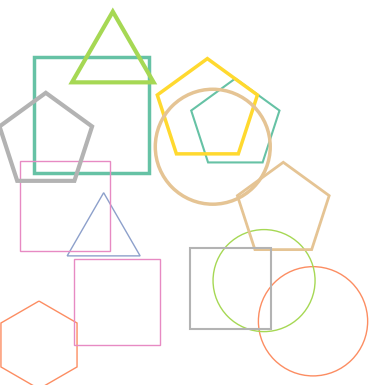[{"shape": "square", "thickness": 2.5, "radius": 0.75, "center": [0.237, 0.701]}, {"shape": "pentagon", "thickness": 1.5, "radius": 0.6, "center": [0.611, 0.676]}, {"shape": "hexagon", "thickness": 1, "radius": 0.57, "center": [0.101, 0.104]}, {"shape": "circle", "thickness": 1, "radius": 0.71, "center": [0.813, 0.165]}, {"shape": "triangle", "thickness": 1, "radius": 0.55, "center": [0.269, 0.39]}, {"shape": "square", "thickness": 1, "radius": 0.58, "center": [0.168, 0.465]}, {"shape": "square", "thickness": 1, "radius": 0.56, "center": [0.304, 0.216]}, {"shape": "circle", "thickness": 1, "radius": 0.66, "center": [0.686, 0.271]}, {"shape": "triangle", "thickness": 3, "radius": 0.61, "center": [0.293, 0.847]}, {"shape": "pentagon", "thickness": 2.5, "radius": 0.68, "center": [0.539, 0.711]}, {"shape": "circle", "thickness": 2.5, "radius": 0.75, "center": [0.553, 0.619]}, {"shape": "pentagon", "thickness": 2, "radius": 0.63, "center": [0.736, 0.453]}, {"shape": "square", "thickness": 1.5, "radius": 0.52, "center": [0.598, 0.251]}, {"shape": "pentagon", "thickness": 3, "radius": 0.63, "center": [0.119, 0.632]}]